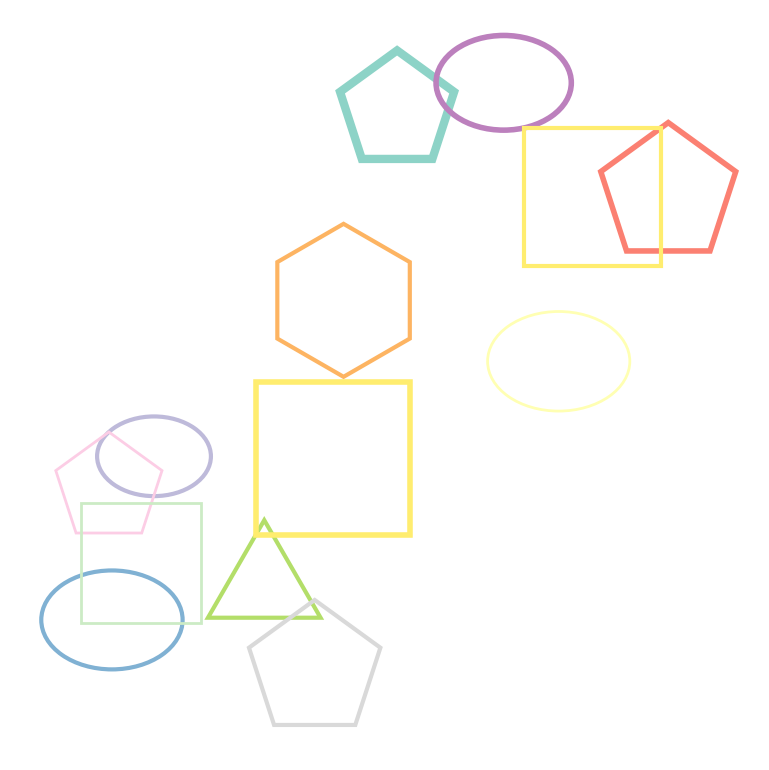[{"shape": "pentagon", "thickness": 3, "radius": 0.39, "center": [0.516, 0.857]}, {"shape": "oval", "thickness": 1, "radius": 0.46, "center": [0.726, 0.531]}, {"shape": "oval", "thickness": 1.5, "radius": 0.37, "center": [0.2, 0.407]}, {"shape": "pentagon", "thickness": 2, "radius": 0.46, "center": [0.868, 0.749]}, {"shape": "oval", "thickness": 1.5, "radius": 0.46, "center": [0.145, 0.195]}, {"shape": "hexagon", "thickness": 1.5, "radius": 0.5, "center": [0.446, 0.61]}, {"shape": "triangle", "thickness": 1.5, "radius": 0.42, "center": [0.343, 0.24]}, {"shape": "pentagon", "thickness": 1, "radius": 0.36, "center": [0.141, 0.366]}, {"shape": "pentagon", "thickness": 1.5, "radius": 0.45, "center": [0.409, 0.131]}, {"shape": "oval", "thickness": 2, "radius": 0.44, "center": [0.654, 0.892]}, {"shape": "square", "thickness": 1, "radius": 0.39, "center": [0.183, 0.269]}, {"shape": "square", "thickness": 1.5, "radius": 0.45, "center": [0.77, 0.744]}, {"shape": "square", "thickness": 2, "radius": 0.5, "center": [0.433, 0.404]}]